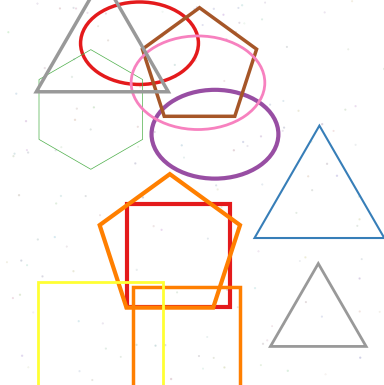[{"shape": "square", "thickness": 3, "radius": 0.67, "center": [0.464, 0.337]}, {"shape": "oval", "thickness": 2.5, "radius": 0.77, "center": [0.362, 0.888]}, {"shape": "triangle", "thickness": 1.5, "radius": 0.97, "center": [0.83, 0.479]}, {"shape": "hexagon", "thickness": 0.5, "radius": 0.78, "center": [0.236, 0.716]}, {"shape": "oval", "thickness": 3, "radius": 0.82, "center": [0.558, 0.651]}, {"shape": "pentagon", "thickness": 3, "radius": 0.96, "center": [0.441, 0.356]}, {"shape": "square", "thickness": 2.5, "radius": 0.69, "center": [0.484, 0.115]}, {"shape": "square", "thickness": 2, "radius": 0.82, "center": [0.261, 0.103]}, {"shape": "pentagon", "thickness": 2.5, "radius": 0.78, "center": [0.518, 0.824]}, {"shape": "oval", "thickness": 2, "radius": 0.87, "center": [0.514, 0.785]}, {"shape": "triangle", "thickness": 2, "radius": 0.72, "center": [0.827, 0.172]}, {"shape": "triangle", "thickness": 2.5, "radius": 0.99, "center": [0.266, 0.861]}]